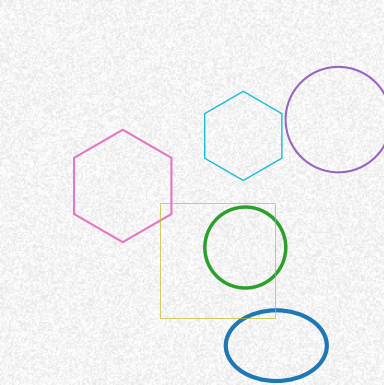[{"shape": "oval", "thickness": 3, "radius": 0.66, "center": [0.718, 0.102]}, {"shape": "circle", "thickness": 2.5, "radius": 0.53, "center": [0.637, 0.357]}, {"shape": "circle", "thickness": 1.5, "radius": 0.68, "center": [0.879, 0.689]}, {"shape": "hexagon", "thickness": 1.5, "radius": 0.73, "center": [0.319, 0.517]}, {"shape": "square", "thickness": 0.5, "radius": 0.74, "center": [0.564, 0.324]}, {"shape": "hexagon", "thickness": 1, "radius": 0.58, "center": [0.632, 0.647]}]